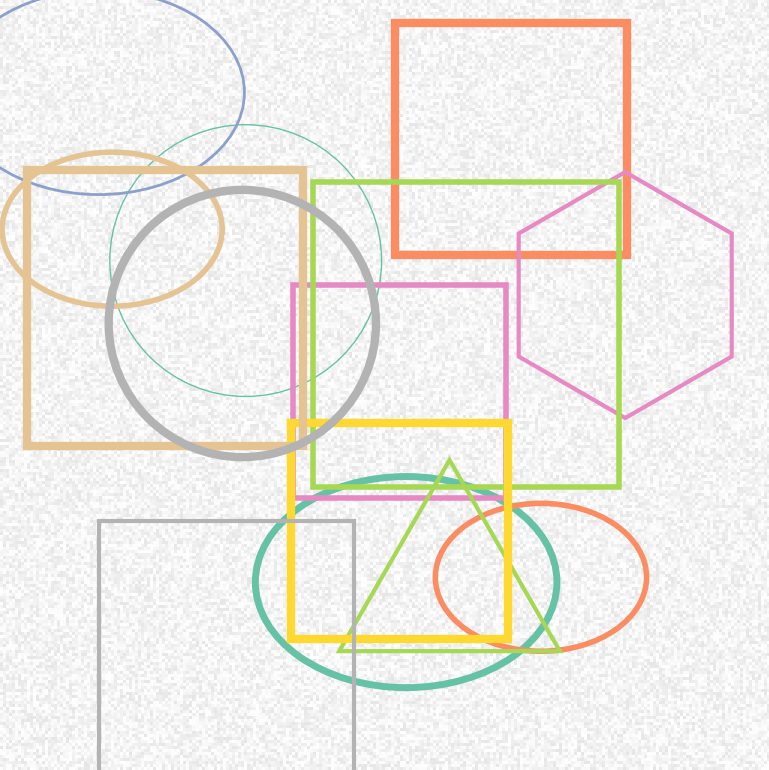[{"shape": "circle", "thickness": 0.5, "radius": 0.88, "center": [0.319, 0.662]}, {"shape": "oval", "thickness": 2.5, "radius": 0.98, "center": [0.527, 0.244]}, {"shape": "oval", "thickness": 2, "radius": 0.69, "center": [0.703, 0.25]}, {"shape": "square", "thickness": 3, "radius": 0.75, "center": [0.664, 0.819]}, {"shape": "oval", "thickness": 1, "radius": 0.95, "center": [0.128, 0.88]}, {"shape": "hexagon", "thickness": 1.5, "radius": 0.8, "center": [0.812, 0.617]}, {"shape": "square", "thickness": 2, "radius": 0.69, "center": [0.519, 0.492]}, {"shape": "square", "thickness": 2, "radius": 0.99, "center": [0.605, 0.566]}, {"shape": "triangle", "thickness": 1.5, "radius": 0.83, "center": [0.584, 0.237]}, {"shape": "square", "thickness": 3, "radius": 0.7, "center": [0.518, 0.31]}, {"shape": "square", "thickness": 3, "radius": 0.9, "center": [0.214, 0.6]}, {"shape": "oval", "thickness": 2, "radius": 0.71, "center": [0.146, 0.702]}, {"shape": "circle", "thickness": 3, "radius": 0.87, "center": [0.315, 0.58]}, {"shape": "square", "thickness": 1.5, "radius": 0.83, "center": [0.294, 0.158]}]